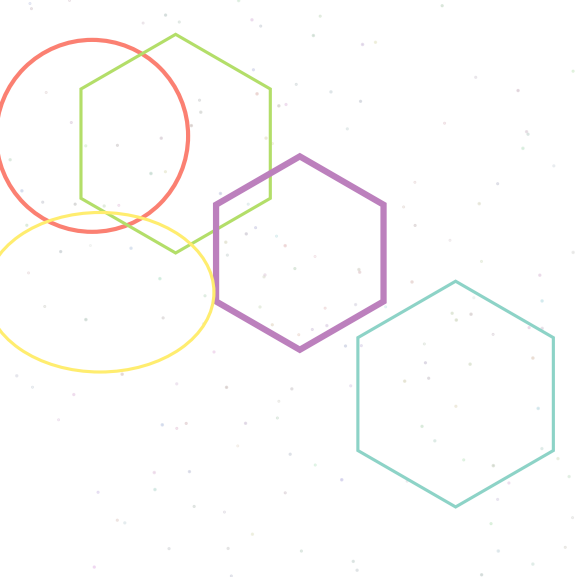[{"shape": "hexagon", "thickness": 1.5, "radius": 0.98, "center": [0.789, 0.317]}, {"shape": "circle", "thickness": 2, "radius": 0.83, "center": [0.16, 0.764]}, {"shape": "hexagon", "thickness": 1.5, "radius": 0.95, "center": [0.304, 0.75]}, {"shape": "hexagon", "thickness": 3, "radius": 0.84, "center": [0.519, 0.561]}, {"shape": "oval", "thickness": 1.5, "radius": 0.99, "center": [0.173, 0.493]}]